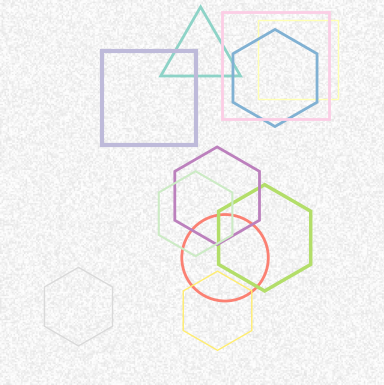[{"shape": "triangle", "thickness": 2, "radius": 0.6, "center": [0.521, 0.862]}, {"shape": "square", "thickness": 1, "radius": 0.52, "center": [0.774, 0.846]}, {"shape": "square", "thickness": 3, "radius": 0.61, "center": [0.387, 0.745]}, {"shape": "circle", "thickness": 2, "radius": 0.56, "center": [0.585, 0.33]}, {"shape": "hexagon", "thickness": 2, "radius": 0.63, "center": [0.714, 0.797]}, {"shape": "hexagon", "thickness": 2.5, "radius": 0.69, "center": [0.687, 0.382]}, {"shape": "square", "thickness": 2, "radius": 0.7, "center": [0.716, 0.83]}, {"shape": "hexagon", "thickness": 1, "radius": 0.51, "center": [0.204, 0.204]}, {"shape": "hexagon", "thickness": 2, "radius": 0.63, "center": [0.564, 0.491]}, {"shape": "hexagon", "thickness": 1.5, "radius": 0.55, "center": [0.508, 0.445]}, {"shape": "hexagon", "thickness": 1, "radius": 0.51, "center": [0.565, 0.193]}]